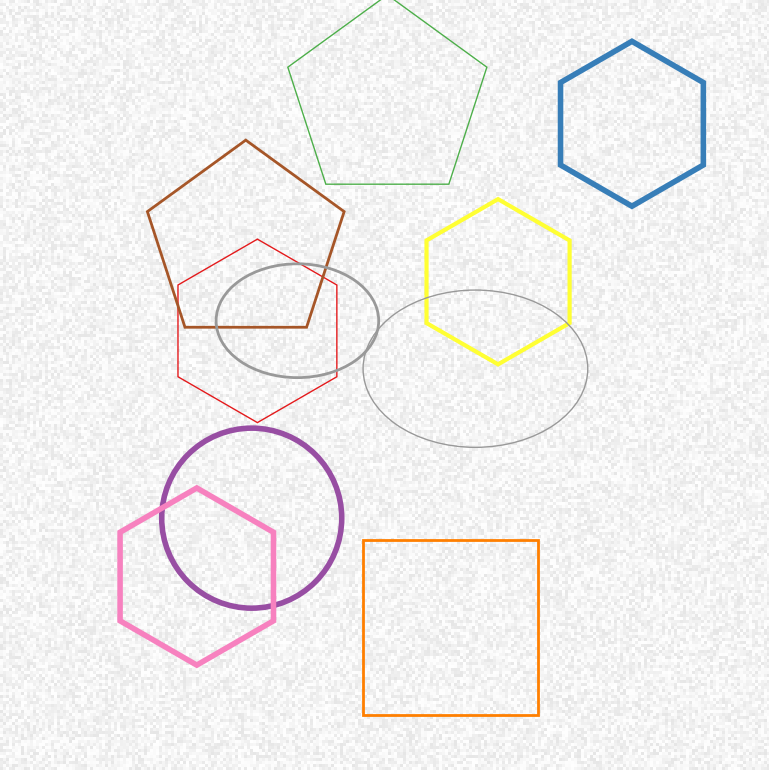[{"shape": "hexagon", "thickness": 0.5, "radius": 0.6, "center": [0.334, 0.57]}, {"shape": "hexagon", "thickness": 2, "radius": 0.54, "center": [0.821, 0.839]}, {"shape": "pentagon", "thickness": 0.5, "radius": 0.68, "center": [0.503, 0.871]}, {"shape": "circle", "thickness": 2, "radius": 0.58, "center": [0.327, 0.327]}, {"shape": "square", "thickness": 1, "radius": 0.57, "center": [0.584, 0.185]}, {"shape": "hexagon", "thickness": 1.5, "radius": 0.54, "center": [0.647, 0.634]}, {"shape": "pentagon", "thickness": 1, "radius": 0.67, "center": [0.319, 0.684]}, {"shape": "hexagon", "thickness": 2, "radius": 0.58, "center": [0.256, 0.251]}, {"shape": "oval", "thickness": 0.5, "radius": 0.73, "center": [0.617, 0.521]}, {"shape": "oval", "thickness": 1, "radius": 0.53, "center": [0.386, 0.583]}]